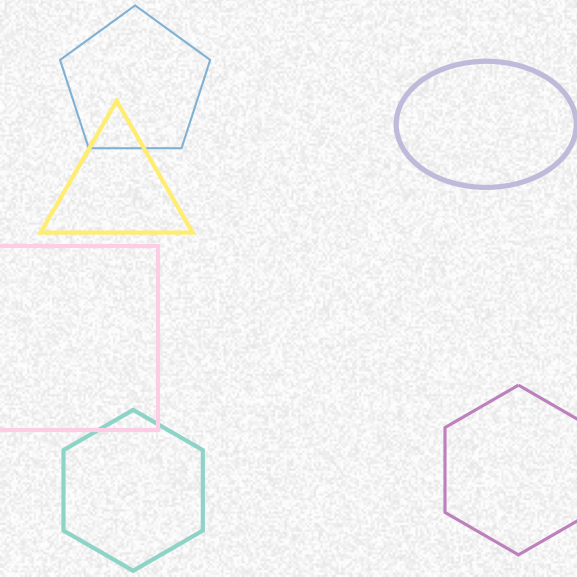[{"shape": "hexagon", "thickness": 2, "radius": 0.7, "center": [0.231, 0.15]}, {"shape": "oval", "thickness": 2.5, "radius": 0.78, "center": [0.842, 0.784]}, {"shape": "pentagon", "thickness": 1, "radius": 0.68, "center": [0.234, 0.853]}, {"shape": "square", "thickness": 2, "radius": 0.8, "center": [0.114, 0.414]}, {"shape": "hexagon", "thickness": 1.5, "radius": 0.73, "center": [0.898, 0.185]}, {"shape": "triangle", "thickness": 2, "radius": 0.76, "center": [0.202, 0.672]}]